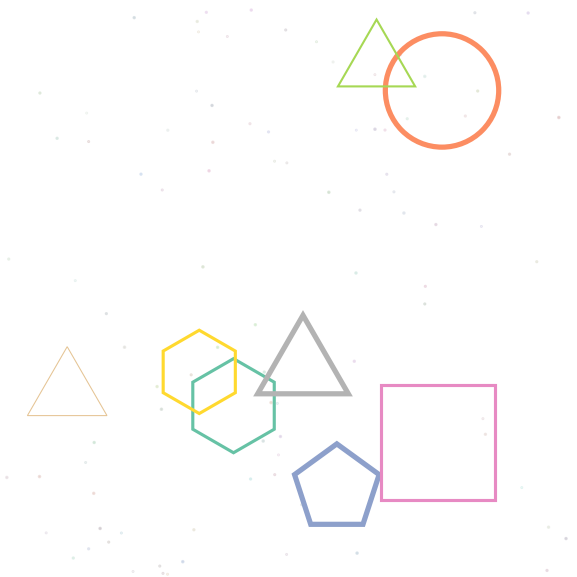[{"shape": "hexagon", "thickness": 1.5, "radius": 0.41, "center": [0.404, 0.297]}, {"shape": "circle", "thickness": 2.5, "radius": 0.49, "center": [0.765, 0.843]}, {"shape": "pentagon", "thickness": 2.5, "radius": 0.39, "center": [0.583, 0.154]}, {"shape": "square", "thickness": 1.5, "radius": 0.5, "center": [0.758, 0.233]}, {"shape": "triangle", "thickness": 1, "radius": 0.39, "center": [0.652, 0.888]}, {"shape": "hexagon", "thickness": 1.5, "radius": 0.36, "center": [0.345, 0.355]}, {"shape": "triangle", "thickness": 0.5, "radius": 0.4, "center": [0.116, 0.319]}, {"shape": "triangle", "thickness": 2.5, "radius": 0.45, "center": [0.525, 0.363]}]